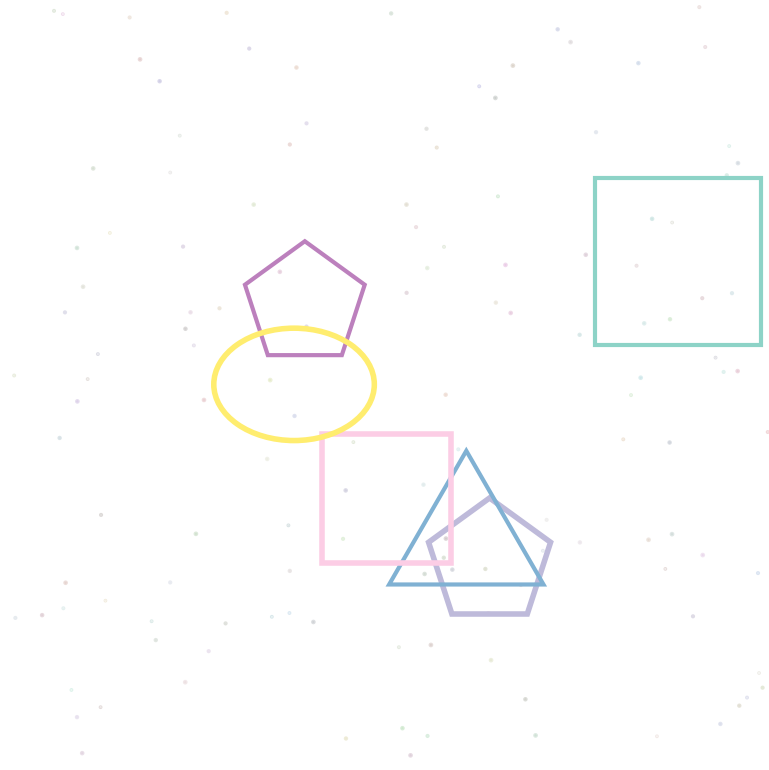[{"shape": "square", "thickness": 1.5, "radius": 0.54, "center": [0.881, 0.661]}, {"shape": "pentagon", "thickness": 2, "radius": 0.42, "center": [0.636, 0.27]}, {"shape": "triangle", "thickness": 1.5, "radius": 0.58, "center": [0.606, 0.299]}, {"shape": "square", "thickness": 2, "radius": 0.42, "center": [0.502, 0.352]}, {"shape": "pentagon", "thickness": 1.5, "radius": 0.41, "center": [0.396, 0.605]}, {"shape": "oval", "thickness": 2, "radius": 0.52, "center": [0.382, 0.501]}]